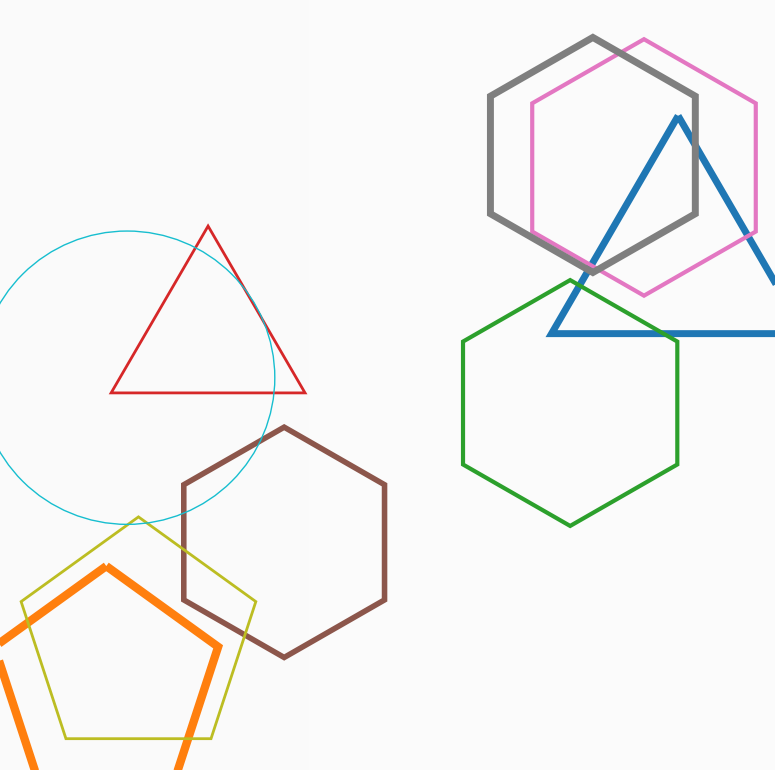[{"shape": "triangle", "thickness": 2.5, "radius": 0.94, "center": [0.875, 0.661]}, {"shape": "pentagon", "thickness": 3, "radius": 0.76, "center": [0.137, 0.113]}, {"shape": "hexagon", "thickness": 1.5, "radius": 0.8, "center": [0.736, 0.477]}, {"shape": "triangle", "thickness": 1, "radius": 0.72, "center": [0.268, 0.562]}, {"shape": "hexagon", "thickness": 2, "radius": 0.75, "center": [0.367, 0.296]}, {"shape": "hexagon", "thickness": 1.5, "radius": 0.83, "center": [0.831, 0.783]}, {"shape": "hexagon", "thickness": 2.5, "radius": 0.76, "center": [0.765, 0.799]}, {"shape": "pentagon", "thickness": 1, "radius": 0.8, "center": [0.179, 0.169]}, {"shape": "circle", "thickness": 0.5, "radius": 0.95, "center": [0.164, 0.509]}]